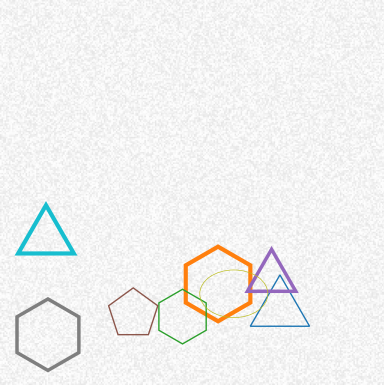[{"shape": "triangle", "thickness": 1, "radius": 0.44, "center": [0.727, 0.197]}, {"shape": "hexagon", "thickness": 3, "radius": 0.48, "center": [0.566, 0.262]}, {"shape": "hexagon", "thickness": 1, "radius": 0.35, "center": [0.474, 0.178]}, {"shape": "triangle", "thickness": 2.5, "radius": 0.36, "center": [0.705, 0.28]}, {"shape": "pentagon", "thickness": 1, "radius": 0.34, "center": [0.346, 0.185]}, {"shape": "hexagon", "thickness": 2.5, "radius": 0.46, "center": [0.125, 0.131]}, {"shape": "oval", "thickness": 0.5, "radius": 0.44, "center": [0.607, 0.237]}, {"shape": "triangle", "thickness": 3, "radius": 0.42, "center": [0.119, 0.383]}]